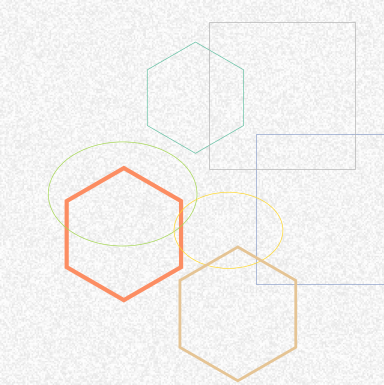[{"shape": "hexagon", "thickness": 0.5, "radius": 0.72, "center": [0.508, 0.746]}, {"shape": "hexagon", "thickness": 3, "radius": 0.86, "center": [0.322, 0.392]}, {"shape": "square", "thickness": 0.5, "radius": 0.97, "center": [0.86, 0.457]}, {"shape": "oval", "thickness": 0.5, "radius": 0.97, "center": [0.319, 0.496]}, {"shape": "oval", "thickness": 0.5, "radius": 0.71, "center": [0.593, 0.402]}, {"shape": "hexagon", "thickness": 2, "radius": 0.87, "center": [0.618, 0.185]}, {"shape": "square", "thickness": 0.5, "radius": 0.95, "center": [0.732, 0.752]}]